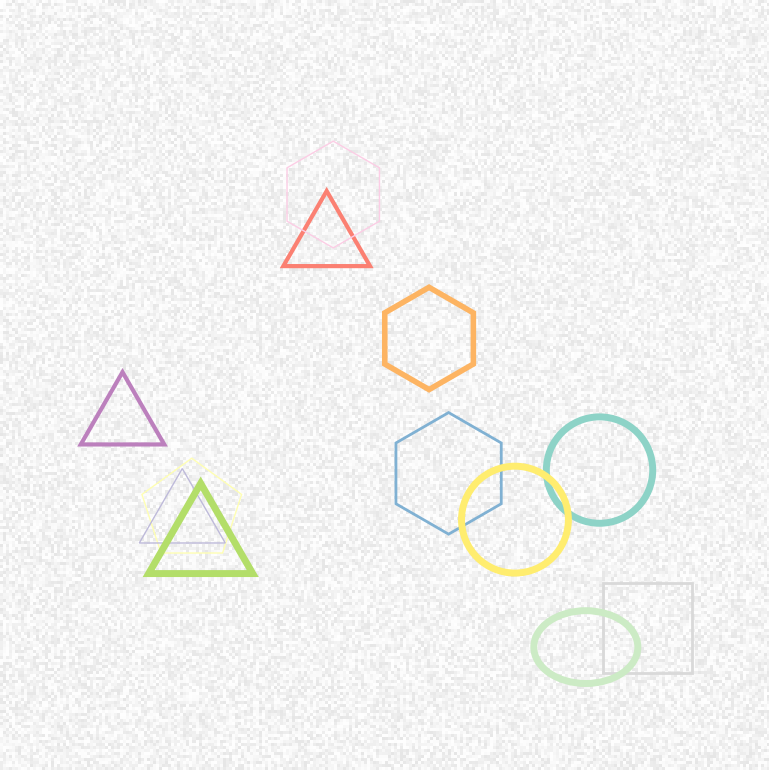[{"shape": "circle", "thickness": 2.5, "radius": 0.35, "center": [0.779, 0.39]}, {"shape": "pentagon", "thickness": 0.5, "radius": 0.34, "center": [0.249, 0.337]}, {"shape": "triangle", "thickness": 0.5, "radius": 0.32, "center": [0.237, 0.327]}, {"shape": "triangle", "thickness": 1.5, "radius": 0.33, "center": [0.424, 0.687]}, {"shape": "hexagon", "thickness": 1, "radius": 0.39, "center": [0.583, 0.385]}, {"shape": "hexagon", "thickness": 2, "radius": 0.33, "center": [0.557, 0.56]}, {"shape": "triangle", "thickness": 2.5, "radius": 0.39, "center": [0.261, 0.294]}, {"shape": "hexagon", "thickness": 0.5, "radius": 0.35, "center": [0.433, 0.747]}, {"shape": "square", "thickness": 1, "radius": 0.29, "center": [0.84, 0.184]}, {"shape": "triangle", "thickness": 1.5, "radius": 0.31, "center": [0.159, 0.454]}, {"shape": "oval", "thickness": 2.5, "radius": 0.34, "center": [0.761, 0.16]}, {"shape": "circle", "thickness": 2.5, "radius": 0.35, "center": [0.669, 0.325]}]